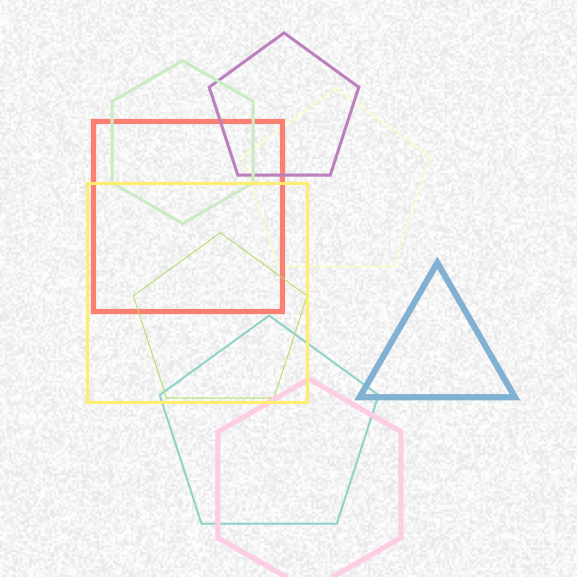[{"shape": "pentagon", "thickness": 1, "radius": 1.0, "center": [0.466, 0.253]}, {"shape": "pentagon", "thickness": 0.5, "radius": 0.85, "center": [0.582, 0.676]}, {"shape": "square", "thickness": 2.5, "radius": 0.82, "center": [0.325, 0.626]}, {"shape": "triangle", "thickness": 3, "radius": 0.78, "center": [0.757, 0.389]}, {"shape": "pentagon", "thickness": 0.5, "radius": 0.79, "center": [0.381, 0.438]}, {"shape": "hexagon", "thickness": 2.5, "radius": 0.92, "center": [0.536, 0.16]}, {"shape": "pentagon", "thickness": 1.5, "radius": 0.68, "center": [0.492, 0.806]}, {"shape": "hexagon", "thickness": 1.5, "radius": 0.7, "center": [0.316, 0.753]}, {"shape": "square", "thickness": 1.5, "radius": 0.95, "center": [0.341, 0.493]}]